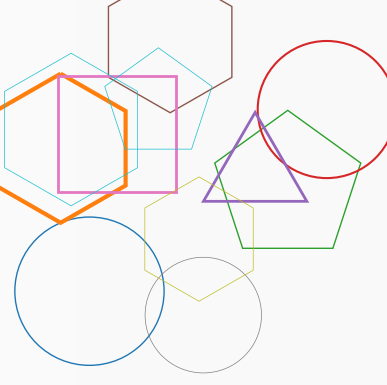[{"shape": "circle", "thickness": 1, "radius": 0.96, "center": [0.231, 0.244]}, {"shape": "hexagon", "thickness": 3, "radius": 0.97, "center": [0.157, 0.615]}, {"shape": "pentagon", "thickness": 1, "radius": 0.99, "center": [0.743, 0.515]}, {"shape": "circle", "thickness": 1.5, "radius": 0.89, "center": [0.843, 0.715]}, {"shape": "triangle", "thickness": 2, "radius": 0.77, "center": [0.658, 0.554]}, {"shape": "hexagon", "thickness": 1, "radius": 0.92, "center": [0.439, 0.891]}, {"shape": "square", "thickness": 2, "radius": 0.76, "center": [0.302, 0.652]}, {"shape": "circle", "thickness": 0.5, "radius": 0.75, "center": [0.525, 0.182]}, {"shape": "hexagon", "thickness": 0.5, "radius": 0.81, "center": [0.514, 0.379]}, {"shape": "hexagon", "thickness": 0.5, "radius": 0.99, "center": [0.184, 0.664]}, {"shape": "pentagon", "thickness": 0.5, "radius": 0.73, "center": [0.409, 0.73]}]